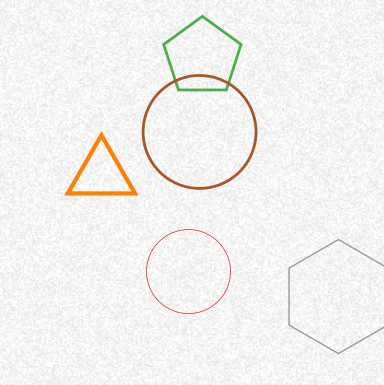[{"shape": "circle", "thickness": 0.5, "radius": 0.55, "center": [0.49, 0.295]}, {"shape": "pentagon", "thickness": 2, "radius": 0.53, "center": [0.526, 0.852]}, {"shape": "triangle", "thickness": 3, "radius": 0.5, "center": [0.263, 0.548]}, {"shape": "circle", "thickness": 2, "radius": 0.73, "center": [0.518, 0.657]}, {"shape": "hexagon", "thickness": 1, "radius": 0.74, "center": [0.879, 0.23]}]